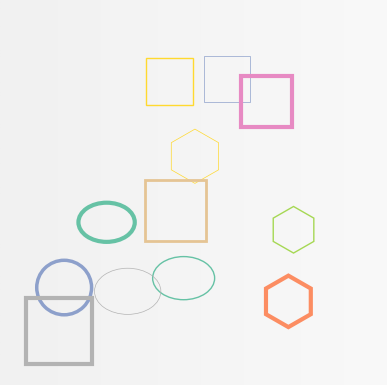[{"shape": "oval", "thickness": 1, "radius": 0.4, "center": [0.474, 0.278]}, {"shape": "oval", "thickness": 3, "radius": 0.36, "center": [0.275, 0.423]}, {"shape": "hexagon", "thickness": 3, "radius": 0.33, "center": [0.744, 0.217]}, {"shape": "square", "thickness": 0.5, "radius": 0.3, "center": [0.586, 0.795]}, {"shape": "circle", "thickness": 2.5, "radius": 0.35, "center": [0.166, 0.253]}, {"shape": "square", "thickness": 3, "radius": 0.33, "center": [0.687, 0.737]}, {"shape": "hexagon", "thickness": 1, "radius": 0.3, "center": [0.757, 0.403]}, {"shape": "square", "thickness": 1, "radius": 0.31, "center": [0.437, 0.788]}, {"shape": "hexagon", "thickness": 0.5, "radius": 0.35, "center": [0.503, 0.594]}, {"shape": "square", "thickness": 2, "radius": 0.39, "center": [0.452, 0.453]}, {"shape": "square", "thickness": 3, "radius": 0.43, "center": [0.153, 0.14]}, {"shape": "oval", "thickness": 0.5, "radius": 0.43, "center": [0.329, 0.243]}]